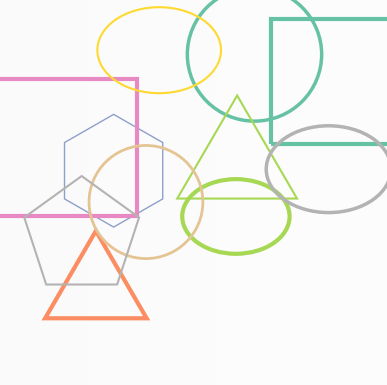[{"shape": "circle", "thickness": 2.5, "radius": 0.87, "center": [0.657, 0.859]}, {"shape": "square", "thickness": 3, "radius": 0.82, "center": [0.862, 0.788]}, {"shape": "triangle", "thickness": 3, "radius": 0.76, "center": [0.247, 0.249]}, {"shape": "hexagon", "thickness": 1, "radius": 0.73, "center": [0.293, 0.557]}, {"shape": "square", "thickness": 3, "radius": 0.89, "center": [0.174, 0.617]}, {"shape": "triangle", "thickness": 1.5, "radius": 0.89, "center": [0.612, 0.573]}, {"shape": "oval", "thickness": 3, "radius": 0.69, "center": [0.609, 0.438]}, {"shape": "oval", "thickness": 1.5, "radius": 0.8, "center": [0.411, 0.87]}, {"shape": "circle", "thickness": 2, "radius": 0.73, "center": [0.377, 0.475]}, {"shape": "oval", "thickness": 2.5, "radius": 0.81, "center": [0.848, 0.561]}, {"shape": "pentagon", "thickness": 1.5, "radius": 0.78, "center": [0.211, 0.387]}]